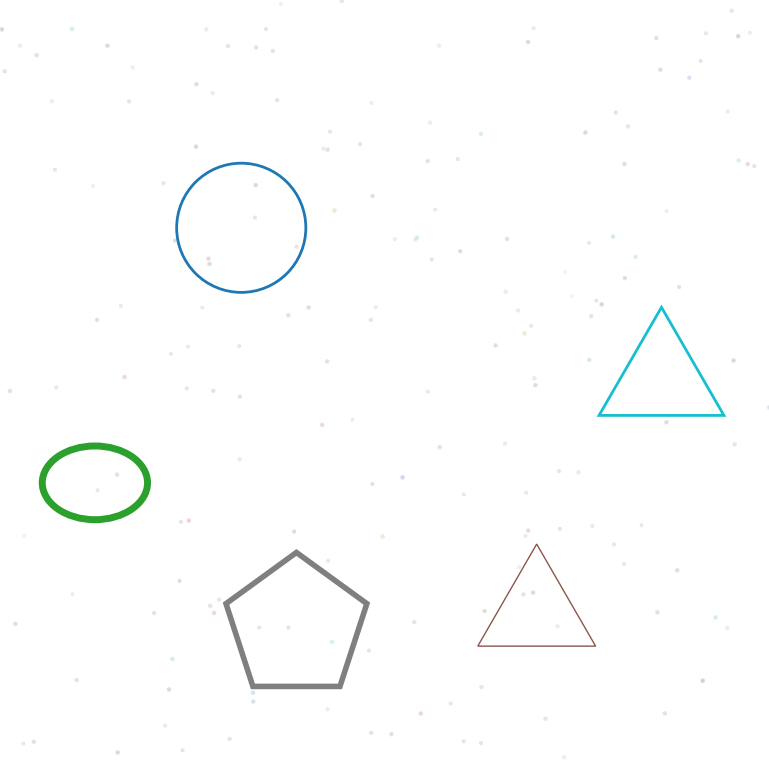[{"shape": "circle", "thickness": 1, "radius": 0.42, "center": [0.313, 0.704]}, {"shape": "oval", "thickness": 2.5, "radius": 0.34, "center": [0.123, 0.373]}, {"shape": "triangle", "thickness": 0.5, "radius": 0.44, "center": [0.697, 0.205]}, {"shape": "pentagon", "thickness": 2, "radius": 0.48, "center": [0.385, 0.186]}, {"shape": "triangle", "thickness": 1, "radius": 0.47, "center": [0.859, 0.507]}]